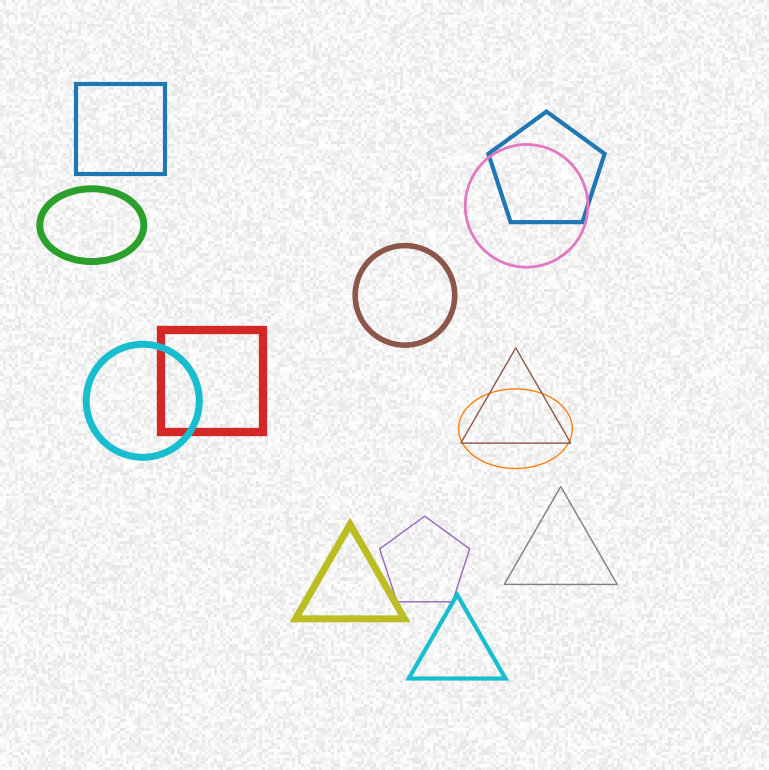[{"shape": "square", "thickness": 1.5, "radius": 0.29, "center": [0.157, 0.832]}, {"shape": "pentagon", "thickness": 1.5, "radius": 0.4, "center": [0.71, 0.776]}, {"shape": "oval", "thickness": 0.5, "radius": 0.37, "center": [0.669, 0.443]}, {"shape": "oval", "thickness": 2.5, "radius": 0.34, "center": [0.119, 0.708]}, {"shape": "square", "thickness": 3, "radius": 0.33, "center": [0.275, 0.505]}, {"shape": "pentagon", "thickness": 0.5, "radius": 0.31, "center": [0.552, 0.268]}, {"shape": "circle", "thickness": 2, "radius": 0.32, "center": [0.526, 0.616]}, {"shape": "triangle", "thickness": 0.5, "radius": 0.41, "center": [0.67, 0.466]}, {"shape": "circle", "thickness": 1, "radius": 0.4, "center": [0.684, 0.733]}, {"shape": "triangle", "thickness": 0.5, "radius": 0.42, "center": [0.728, 0.283]}, {"shape": "triangle", "thickness": 2.5, "radius": 0.41, "center": [0.455, 0.237]}, {"shape": "triangle", "thickness": 1.5, "radius": 0.36, "center": [0.594, 0.155]}, {"shape": "circle", "thickness": 2.5, "radius": 0.37, "center": [0.185, 0.479]}]